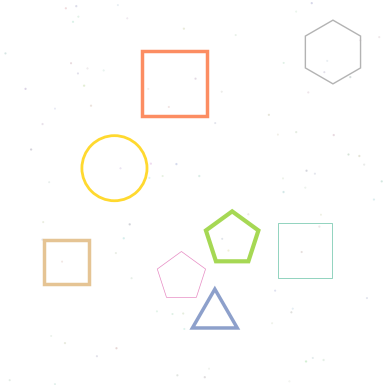[{"shape": "square", "thickness": 0.5, "radius": 0.35, "center": [0.793, 0.349]}, {"shape": "square", "thickness": 2.5, "radius": 0.42, "center": [0.453, 0.784]}, {"shape": "triangle", "thickness": 2.5, "radius": 0.34, "center": [0.558, 0.182]}, {"shape": "pentagon", "thickness": 0.5, "radius": 0.33, "center": [0.471, 0.281]}, {"shape": "pentagon", "thickness": 3, "radius": 0.36, "center": [0.603, 0.379]}, {"shape": "circle", "thickness": 2, "radius": 0.42, "center": [0.297, 0.563]}, {"shape": "square", "thickness": 2.5, "radius": 0.29, "center": [0.173, 0.32]}, {"shape": "hexagon", "thickness": 1, "radius": 0.41, "center": [0.865, 0.865]}]